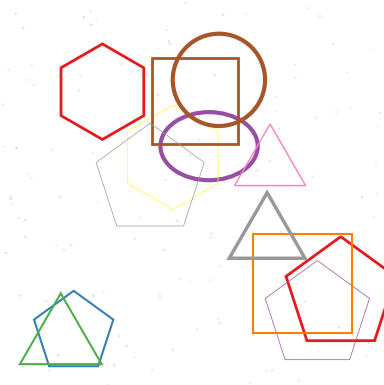[{"shape": "hexagon", "thickness": 2, "radius": 0.62, "center": [0.266, 0.762]}, {"shape": "pentagon", "thickness": 2, "radius": 0.75, "center": [0.885, 0.236]}, {"shape": "pentagon", "thickness": 1.5, "radius": 0.54, "center": [0.191, 0.136]}, {"shape": "triangle", "thickness": 1.5, "radius": 0.61, "center": [0.158, 0.115]}, {"shape": "oval", "thickness": 3, "radius": 0.63, "center": [0.543, 0.62]}, {"shape": "pentagon", "thickness": 0.5, "radius": 0.71, "center": [0.824, 0.181]}, {"shape": "square", "thickness": 1.5, "radius": 0.65, "center": [0.785, 0.264]}, {"shape": "hexagon", "thickness": 0.5, "radius": 0.68, "center": [0.449, 0.592]}, {"shape": "circle", "thickness": 3, "radius": 0.6, "center": [0.569, 0.793]}, {"shape": "square", "thickness": 2, "radius": 0.56, "center": [0.506, 0.738]}, {"shape": "triangle", "thickness": 1, "radius": 0.53, "center": [0.702, 0.571]}, {"shape": "triangle", "thickness": 2.5, "radius": 0.57, "center": [0.694, 0.386]}, {"shape": "pentagon", "thickness": 0.5, "radius": 0.74, "center": [0.39, 0.532]}]